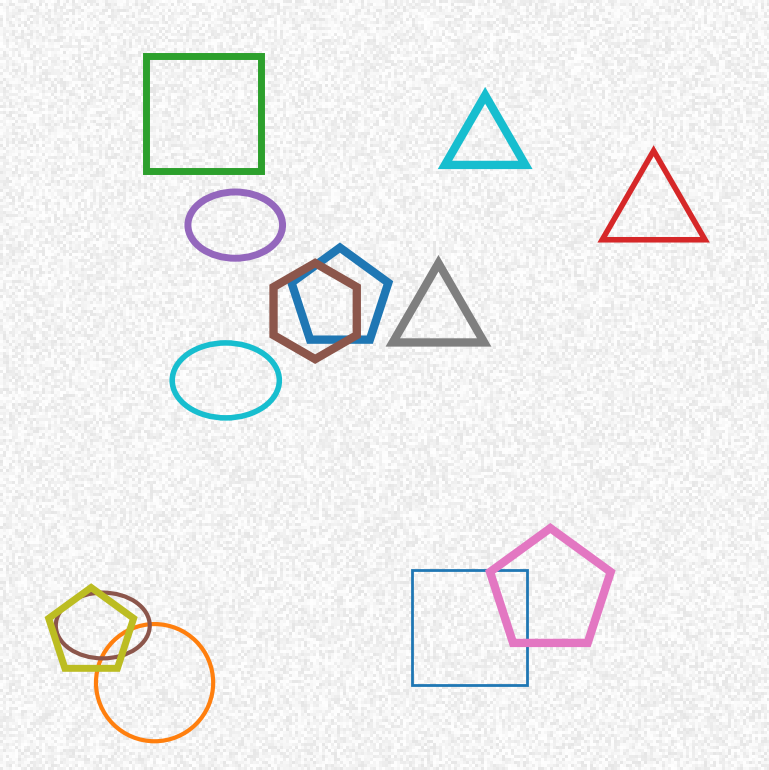[{"shape": "square", "thickness": 1, "radius": 0.37, "center": [0.609, 0.185]}, {"shape": "pentagon", "thickness": 3, "radius": 0.33, "center": [0.441, 0.612]}, {"shape": "circle", "thickness": 1.5, "radius": 0.38, "center": [0.201, 0.113]}, {"shape": "square", "thickness": 2.5, "radius": 0.37, "center": [0.264, 0.853]}, {"shape": "triangle", "thickness": 2, "radius": 0.39, "center": [0.849, 0.727]}, {"shape": "oval", "thickness": 2.5, "radius": 0.31, "center": [0.306, 0.708]}, {"shape": "oval", "thickness": 1.5, "radius": 0.3, "center": [0.133, 0.188]}, {"shape": "hexagon", "thickness": 3, "radius": 0.31, "center": [0.409, 0.596]}, {"shape": "pentagon", "thickness": 3, "radius": 0.41, "center": [0.715, 0.232]}, {"shape": "triangle", "thickness": 3, "radius": 0.34, "center": [0.569, 0.59]}, {"shape": "pentagon", "thickness": 2.5, "radius": 0.29, "center": [0.118, 0.179]}, {"shape": "triangle", "thickness": 3, "radius": 0.3, "center": [0.63, 0.816]}, {"shape": "oval", "thickness": 2, "radius": 0.35, "center": [0.293, 0.506]}]